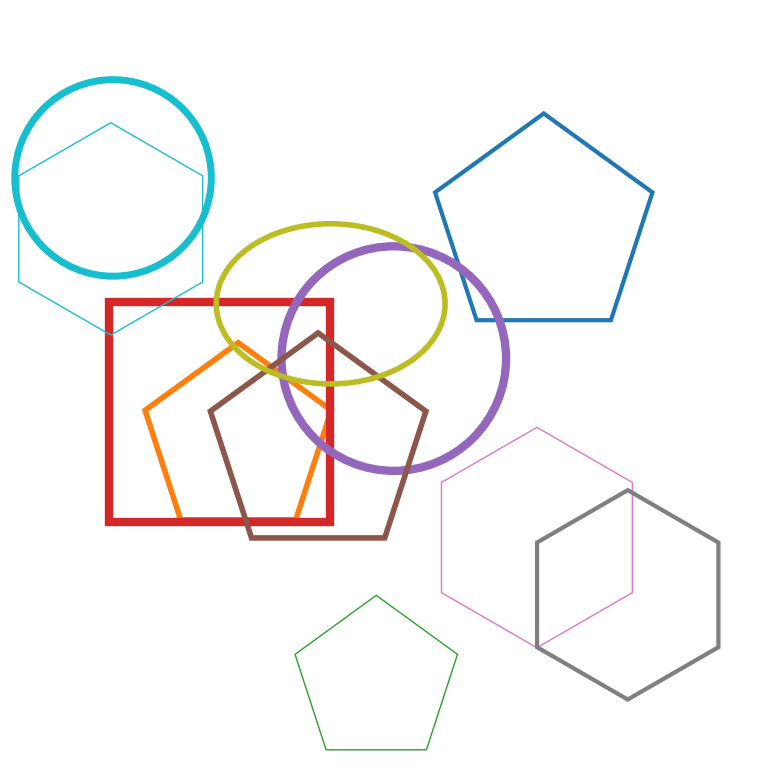[{"shape": "pentagon", "thickness": 1.5, "radius": 0.74, "center": [0.706, 0.704]}, {"shape": "pentagon", "thickness": 2, "radius": 0.64, "center": [0.309, 0.428]}, {"shape": "pentagon", "thickness": 0.5, "radius": 0.55, "center": [0.489, 0.116]}, {"shape": "square", "thickness": 3, "radius": 0.72, "center": [0.285, 0.465]}, {"shape": "circle", "thickness": 3, "radius": 0.73, "center": [0.511, 0.534]}, {"shape": "pentagon", "thickness": 2, "radius": 0.74, "center": [0.413, 0.42]}, {"shape": "hexagon", "thickness": 0.5, "radius": 0.72, "center": [0.697, 0.302]}, {"shape": "hexagon", "thickness": 1.5, "radius": 0.68, "center": [0.815, 0.227]}, {"shape": "oval", "thickness": 2, "radius": 0.74, "center": [0.429, 0.605]}, {"shape": "circle", "thickness": 2.5, "radius": 0.64, "center": [0.147, 0.769]}, {"shape": "hexagon", "thickness": 0.5, "radius": 0.69, "center": [0.144, 0.703]}]